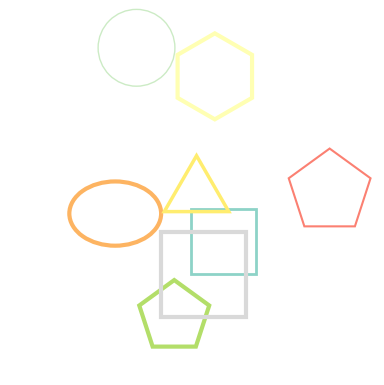[{"shape": "square", "thickness": 2, "radius": 0.42, "center": [0.582, 0.372]}, {"shape": "hexagon", "thickness": 3, "radius": 0.56, "center": [0.558, 0.802]}, {"shape": "pentagon", "thickness": 1.5, "radius": 0.56, "center": [0.856, 0.502]}, {"shape": "oval", "thickness": 3, "radius": 0.6, "center": [0.299, 0.445]}, {"shape": "pentagon", "thickness": 3, "radius": 0.48, "center": [0.453, 0.177]}, {"shape": "square", "thickness": 3, "radius": 0.55, "center": [0.53, 0.287]}, {"shape": "circle", "thickness": 1, "radius": 0.5, "center": [0.355, 0.876]}, {"shape": "triangle", "thickness": 2.5, "radius": 0.48, "center": [0.51, 0.499]}]